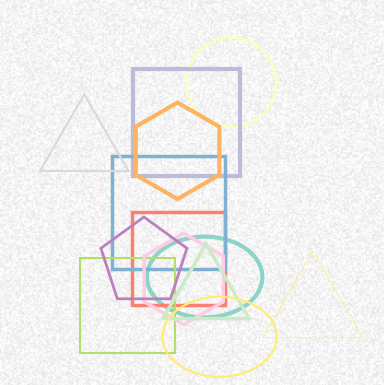[{"shape": "oval", "thickness": 3, "radius": 0.75, "center": [0.532, 0.281]}, {"shape": "circle", "thickness": 1.5, "radius": 0.58, "center": [0.601, 0.786]}, {"shape": "square", "thickness": 3, "radius": 0.69, "center": [0.485, 0.682]}, {"shape": "square", "thickness": 2.5, "radius": 0.6, "center": [0.464, 0.329]}, {"shape": "square", "thickness": 2.5, "radius": 0.73, "center": [0.439, 0.448]}, {"shape": "hexagon", "thickness": 3, "radius": 0.63, "center": [0.461, 0.608]}, {"shape": "square", "thickness": 1.5, "radius": 0.62, "center": [0.331, 0.207]}, {"shape": "hexagon", "thickness": 2.5, "radius": 0.59, "center": [0.477, 0.276]}, {"shape": "triangle", "thickness": 1.5, "radius": 0.66, "center": [0.219, 0.622]}, {"shape": "pentagon", "thickness": 2, "radius": 0.59, "center": [0.374, 0.319]}, {"shape": "triangle", "thickness": 2.5, "radius": 0.65, "center": [0.535, 0.237]}, {"shape": "oval", "thickness": 1.5, "radius": 0.74, "center": [0.57, 0.125]}, {"shape": "triangle", "thickness": 0.5, "radius": 0.75, "center": [0.813, 0.198]}]